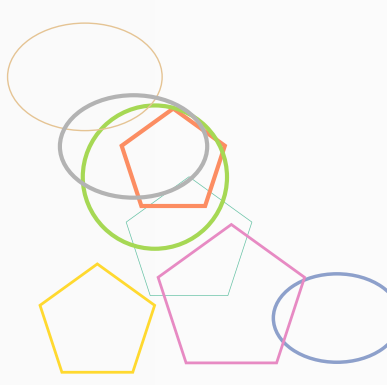[{"shape": "pentagon", "thickness": 0.5, "radius": 0.85, "center": [0.488, 0.37]}, {"shape": "pentagon", "thickness": 3, "radius": 0.7, "center": [0.447, 0.578]}, {"shape": "oval", "thickness": 2.5, "radius": 0.82, "center": [0.869, 0.174]}, {"shape": "pentagon", "thickness": 2, "radius": 0.99, "center": [0.597, 0.218]}, {"shape": "circle", "thickness": 3, "radius": 0.93, "center": [0.4, 0.54]}, {"shape": "pentagon", "thickness": 2, "radius": 0.78, "center": [0.251, 0.159]}, {"shape": "oval", "thickness": 1, "radius": 1.0, "center": [0.219, 0.8]}, {"shape": "oval", "thickness": 3, "radius": 0.95, "center": [0.345, 0.62]}]